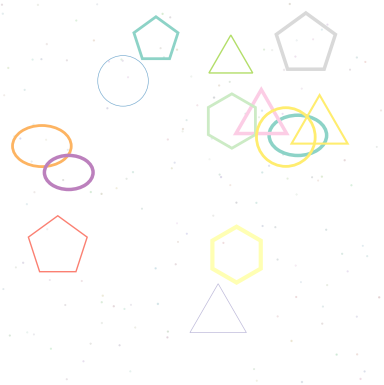[{"shape": "oval", "thickness": 2.5, "radius": 0.37, "center": [0.774, 0.648]}, {"shape": "pentagon", "thickness": 2, "radius": 0.3, "center": [0.405, 0.896]}, {"shape": "hexagon", "thickness": 3, "radius": 0.36, "center": [0.614, 0.339]}, {"shape": "triangle", "thickness": 0.5, "radius": 0.42, "center": [0.567, 0.178]}, {"shape": "pentagon", "thickness": 1, "radius": 0.4, "center": [0.15, 0.359]}, {"shape": "circle", "thickness": 0.5, "radius": 0.33, "center": [0.32, 0.79]}, {"shape": "oval", "thickness": 2, "radius": 0.38, "center": [0.109, 0.621]}, {"shape": "triangle", "thickness": 1, "radius": 0.33, "center": [0.6, 0.843]}, {"shape": "triangle", "thickness": 2.5, "radius": 0.38, "center": [0.679, 0.691]}, {"shape": "pentagon", "thickness": 2.5, "radius": 0.4, "center": [0.794, 0.886]}, {"shape": "oval", "thickness": 2.5, "radius": 0.32, "center": [0.179, 0.552]}, {"shape": "hexagon", "thickness": 2, "radius": 0.35, "center": [0.602, 0.686]}, {"shape": "triangle", "thickness": 1.5, "radius": 0.42, "center": [0.83, 0.669]}, {"shape": "circle", "thickness": 2, "radius": 0.38, "center": [0.742, 0.644]}]